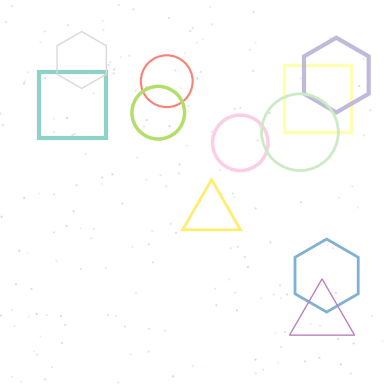[{"shape": "square", "thickness": 3, "radius": 0.43, "center": [0.189, 0.727]}, {"shape": "square", "thickness": 2.5, "radius": 0.43, "center": [0.825, 0.743]}, {"shape": "hexagon", "thickness": 3, "radius": 0.49, "center": [0.874, 0.805]}, {"shape": "circle", "thickness": 1.5, "radius": 0.34, "center": [0.433, 0.789]}, {"shape": "hexagon", "thickness": 2, "radius": 0.47, "center": [0.848, 0.284]}, {"shape": "circle", "thickness": 2.5, "radius": 0.34, "center": [0.411, 0.707]}, {"shape": "circle", "thickness": 2.5, "radius": 0.36, "center": [0.624, 0.629]}, {"shape": "hexagon", "thickness": 1, "radius": 0.37, "center": [0.212, 0.844]}, {"shape": "triangle", "thickness": 1, "radius": 0.49, "center": [0.837, 0.178]}, {"shape": "circle", "thickness": 2, "radius": 0.5, "center": [0.779, 0.657]}, {"shape": "triangle", "thickness": 2, "radius": 0.43, "center": [0.55, 0.447]}]